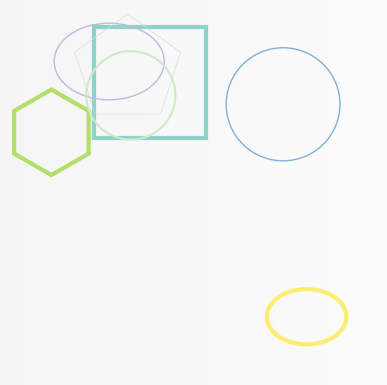[{"shape": "square", "thickness": 3, "radius": 0.72, "center": [0.387, 0.785]}, {"shape": "oval", "thickness": 1, "radius": 0.71, "center": [0.282, 0.84]}, {"shape": "circle", "thickness": 1, "radius": 0.73, "center": [0.73, 0.729]}, {"shape": "hexagon", "thickness": 3, "radius": 0.55, "center": [0.133, 0.656]}, {"shape": "pentagon", "thickness": 0.5, "radius": 0.72, "center": [0.33, 0.82]}, {"shape": "circle", "thickness": 1.5, "radius": 0.57, "center": [0.338, 0.752]}, {"shape": "oval", "thickness": 3, "radius": 0.51, "center": [0.791, 0.177]}]